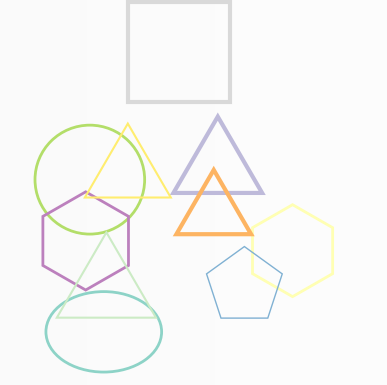[{"shape": "oval", "thickness": 2, "radius": 0.75, "center": [0.268, 0.138]}, {"shape": "hexagon", "thickness": 2, "radius": 0.6, "center": [0.755, 0.349]}, {"shape": "triangle", "thickness": 3, "radius": 0.66, "center": [0.562, 0.565]}, {"shape": "pentagon", "thickness": 1, "radius": 0.51, "center": [0.631, 0.257]}, {"shape": "triangle", "thickness": 3, "radius": 0.56, "center": [0.552, 0.447]}, {"shape": "circle", "thickness": 2, "radius": 0.71, "center": [0.232, 0.533]}, {"shape": "square", "thickness": 3, "radius": 0.65, "center": [0.462, 0.865]}, {"shape": "hexagon", "thickness": 2, "radius": 0.64, "center": [0.221, 0.374]}, {"shape": "triangle", "thickness": 1.5, "radius": 0.74, "center": [0.275, 0.249]}, {"shape": "triangle", "thickness": 1.5, "radius": 0.64, "center": [0.33, 0.551]}]